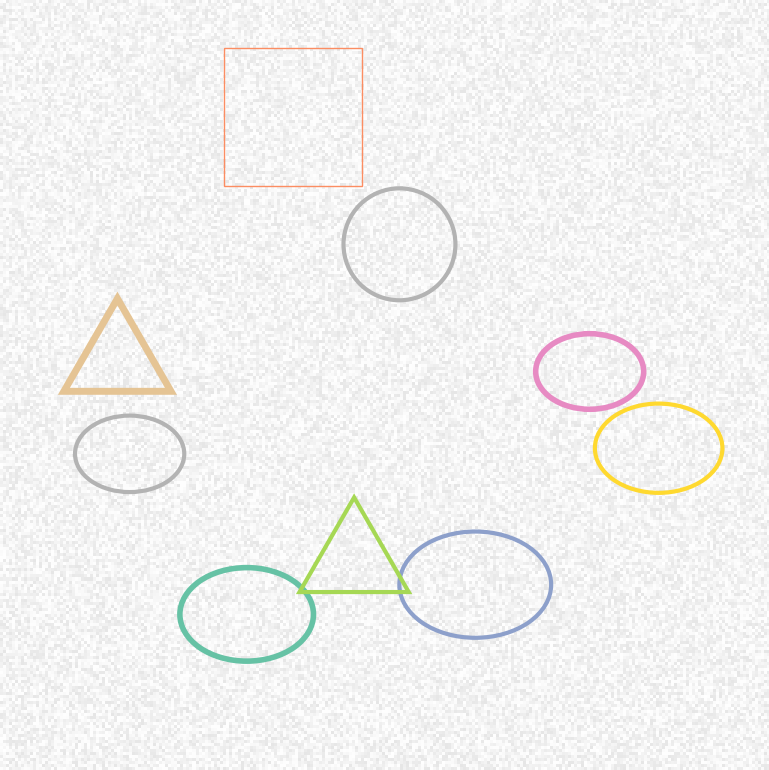[{"shape": "oval", "thickness": 2, "radius": 0.43, "center": [0.32, 0.202]}, {"shape": "square", "thickness": 0.5, "radius": 0.45, "center": [0.38, 0.848]}, {"shape": "oval", "thickness": 1.5, "radius": 0.49, "center": [0.617, 0.241]}, {"shape": "oval", "thickness": 2, "radius": 0.35, "center": [0.766, 0.518]}, {"shape": "triangle", "thickness": 1.5, "radius": 0.41, "center": [0.46, 0.272]}, {"shape": "oval", "thickness": 1.5, "radius": 0.41, "center": [0.855, 0.418]}, {"shape": "triangle", "thickness": 2.5, "radius": 0.4, "center": [0.153, 0.532]}, {"shape": "oval", "thickness": 1.5, "radius": 0.35, "center": [0.168, 0.411]}, {"shape": "circle", "thickness": 1.5, "radius": 0.36, "center": [0.519, 0.683]}]